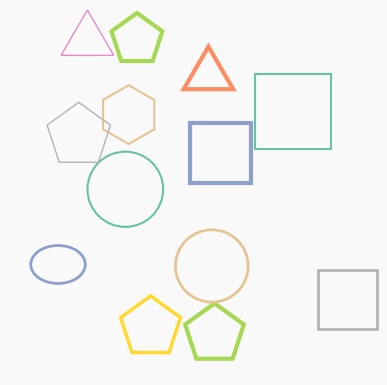[{"shape": "circle", "thickness": 1.5, "radius": 0.49, "center": [0.323, 0.508]}, {"shape": "square", "thickness": 1.5, "radius": 0.49, "center": [0.756, 0.71]}, {"shape": "triangle", "thickness": 3, "radius": 0.37, "center": [0.538, 0.805]}, {"shape": "square", "thickness": 3, "radius": 0.39, "center": [0.569, 0.602]}, {"shape": "oval", "thickness": 2, "radius": 0.35, "center": [0.15, 0.313]}, {"shape": "triangle", "thickness": 1, "radius": 0.39, "center": [0.226, 0.895]}, {"shape": "pentagon", "thickness": 3, "radius": 0.34, "center": [0.353, 0.897]}, {"shape": "pentagon", "thickness": 3, "radius": 0.4, "center": [0.554, 0.133]}, {"shape": "pentagon", "thickness": 2.5, "radius": 0.41, "center": [0.389, 0.15]}, {"shape": "circle", "thickness": 2, "radius": 0.47, "center": [0.547, 0.309]}, {"shape": "hexagon", "thickness": 1.5, "radius": 0.38, "center": [0.332, 0.702]}, {"shape": "square", "thickness": 2, "radius": 0.38, "center": [0.896, 0.222]}, {"shape": "pentagon", "thickness": 1, "radius": 0.43, "center": [0.203, 0.648]}]